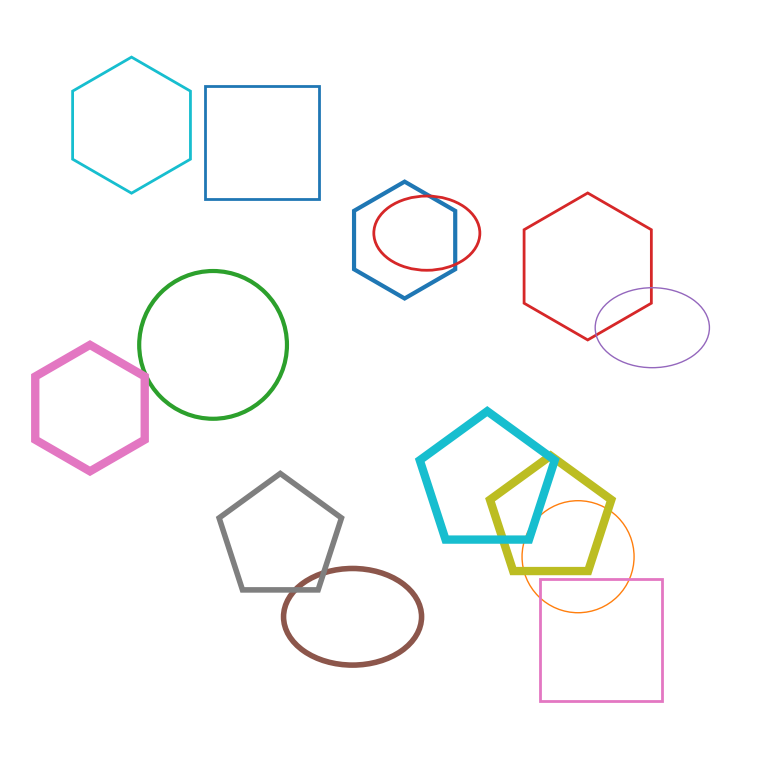[{"shape": "square", "thickness": 1, "radius": 0.37, "center": [0.34, 0.815]}, {"shape": "hexagon", "thickness": 1.5, "radius": 0.38, "center": [0.525, 0.688]}, {"shape": "circle", "thickness": 0.5, "radius": 0.36, "center": [0.751, 0.277]}, {"shape": "circle", "thickness": 1.5, "radius": 0.48, "center": [0.277, 0.552]}, {"shape": "oval", "thickness": 1, "radius": 0.34, "center": [0.554, 0.697]}, {"shape": "hexagon", "thickness": 1, "radius": 0.48, "center": [0.763, 0.654]}, {"shape": "oval", "thickness": 0.5, "radius": 0.37, "center": [0.847, 0.574]}, {"shape": "oval", "thickness": 2, "radius": 0.45, "center": [0.458, 0.199]}, {"shape": "square", "thickness": 1, "radius": 0.4, "center": [0.781, 0.169]}, {"shape": "hexagon", "thickness": 3, "radius": 0.41, "center": [0.117, 0.47]}, {"shape": "pentagon", "thickness": 2, "radius": 0.42, "center": [0.364, 0.302]}, {"shape": "pentagon", "thickness": 3, "radius": 0.41, "center": [0.715, 0.325]}, {"shape": "hexagon", "thickness": 1, "radius": 0.44, "center": [0.171, 0.837]}, {"shape": "pentagon", "thickness": 3, "radius": 0.46, "center": [0.633, 0.374]}]